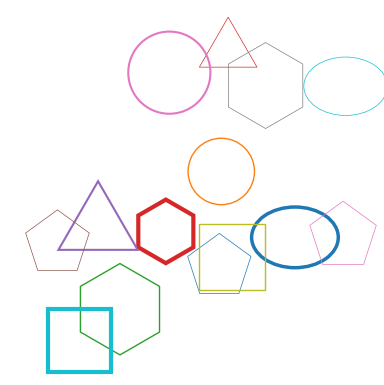[{"shape": "pentagon", "thickness": 0.5, "radius": 0.43, "center": [0.57, 0.307]}, {"shape": "oval", "thickness": 2.5, "radius": 0.56, "center": [0.766, 0.383]}, {"shape": "circle", "thickness": 1, "radius": 0.43, "center": [0.575, 0.555]}, {"shape": "hexagon", "thickness": 1, "radius": 0.59, "center": [0.312, 0.197]}, {"shape": "triangle", "thickness": 0.5, "radius": 0.43, "center": [0.593, 0.869]}, {"shape": "hexagon", "thickness": 3, "radius": 0.41, "center": [0.431, 0.399]}, {"shape": "triangle", "thickness": 1.5, "radius": 0.59, "center": [0.255, 0.41]}, {"shape": "pentagon", "thickness": 0.5, "radius": 0.43, "center": [0.149, 0.368]}, {"shape": "pentagon", "thickness": 0.5, "radius": 0.45, "center": [0.891, 0.387]}, {"shape": "circle", "thickness": 1.5, "radius": 0.53, "center": [0.44, 0.811]}, {"shape": "hexagon", "thickness": 0.5, "radius": 0.56, "center": [0.69, 0.778]}, {"shape": "square", "thickness": 1, "radius": 0.43, "center": [0.602, 0.333]}, {"shape": "square", "thickness": 3, "radius": 0.41, "center": [0.206, 0.116]}, {"shape": "oval", "thickness": 0.5, "radius": 0.54, "center": [0.898, 0.776]}]